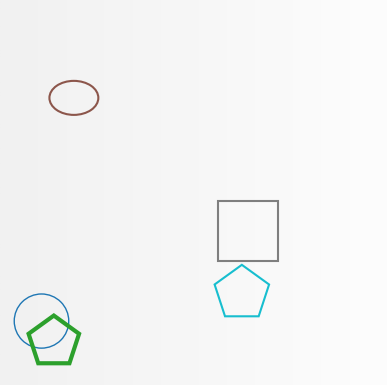[{"shape": "circle", "thickness": 1, "radius": 0.35, "center": [0.107, 0.166]}, {"shape": "pentagon", "thickness": 3, "radius": 0.34, "center": [0.139, 0.112]}, {"shape": "oval", "thickness": 1.5, "radius": 0.32, "center": [0.191, 0.746]}, {"shape": "square", "thickness": 1.5, "radius": 0.39, "center": [0.64, 0.4]}, {"shape": "pentagon", "thickness": 1.5, "radius": 0.37, "center": [0.624, 0.238]}]